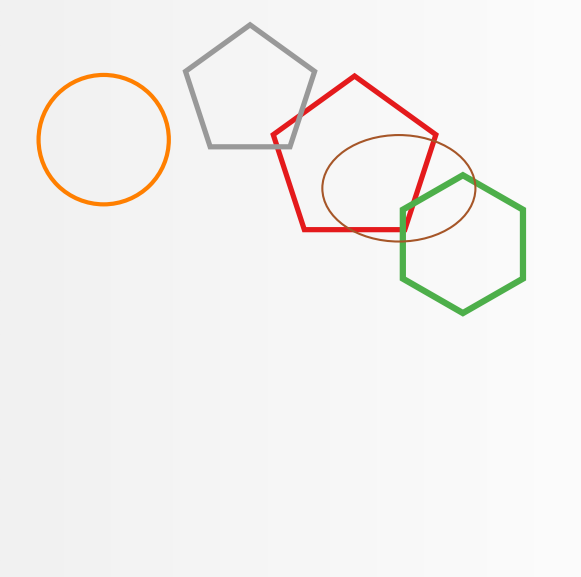[{"shape": "pentagon", "thickness": 2.5, "radius": 0.74, "center": [0.61, 0.72]}, {"shape": "hexagon", "thickness": 3, "radius": 0.6, "center": [0.796, 0.576]}, {"shape": "circle", "thickness": 2, "radius": 0.56, "center": [0.178, 0.757]}, {"shape": "oval", "thickness": 1, "radius": 0.66, "center": [0.686, 0.673]}, {"shape": "pentagon", "thickness": 2.5, "radius": 0.58, "center": [0.43, 0.839]}]